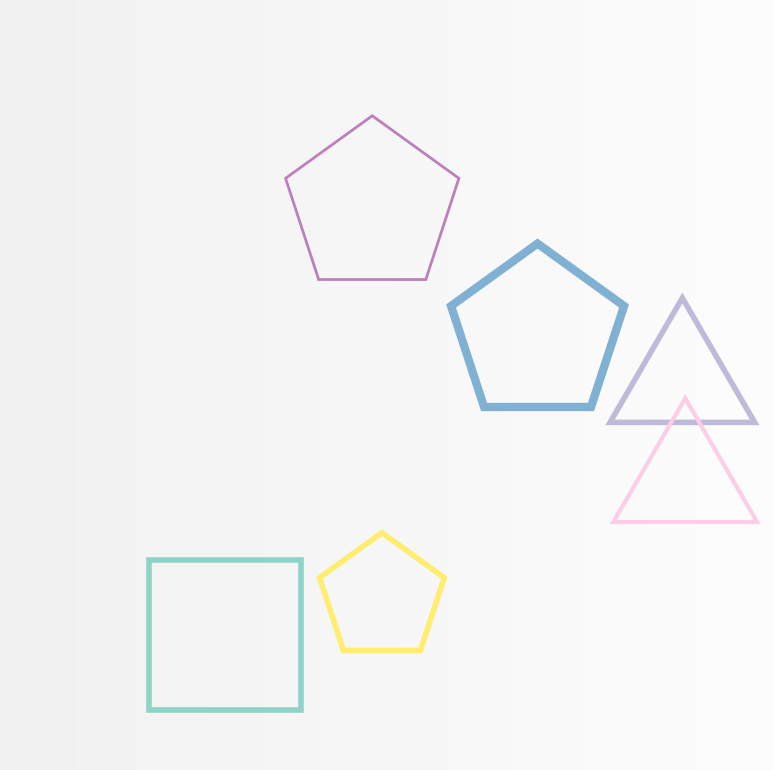[{"shape": "square", "thickness": 2, "radius": 0.49, "center": [0.29, 0.175]}, {"shape": "triangle", "thickness": 2, "radius": 0.54, "center": [0.88, 0.505]}, {"shape": "pentagon", "thickness": 3, "radius": 0.59, "center": [0.694, 0.566]}, {"shape": "triangle", "thickness": 1.5, "radius": 0.54, "center": [0.884, 0.376]}, {"shape": "pentagon", "thickness": 1, "radius": 0.59, "center": [0.48, 0.732]}, {"shape": "pentagon", "thickness": 2, "radius": 0.42, "center": [0.493, 0.224]}]